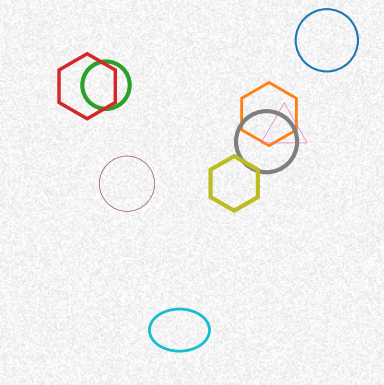[{"shape": "circle", "thickness": 1.5, "radius": 0.4, "center": [0.849, 0.895]}, {"shape": "hexagon", "thickness": 2, "radius": 0.41, "center": [0.699, 0.704]}, {"shape": "circle", "thickness": 3, "radius": 0.31, "center": [0.275, 0.779]}, {"shape": "hexagon", "thickness": 2.5, "radius": 0.42, "center": [0.226, 0.776]}, {"shape": "circle", "thickness": 0.5, "radius": 0.36, "center": [0.33, 0.523]}, {"shape": "triangle", "thickness": 0.5, "radius": 0.35, "center": [0.738, 0.663]}, {"shape": "circle", "thickness": 3, "radius": 0.4, "center": [0.692, 0.632]}, {"shape": "hexagon", "thickness": 3, "radius": 0.35, "center": [0.608, 0.524]}, {"shape": "oval", "thickness": 2, "radius": 0.39, "center": [0.466, 0.143]}]